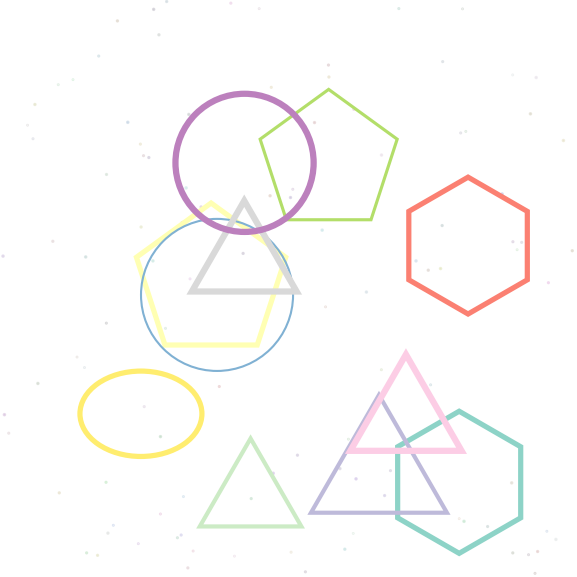[{"shape": "hexagon", "thickness": 2.5, "radius": 0.62, "center": [0.795, 0.164]}, {"shape": "pentagon", "thickness": 2.5, "radius": 0.68, "center": [0.366, 0.512]}, {"shape": "triangle", "thickness": 2, "radius": 0.68, "center": [0.656, 0.179]}, {"shape": "hexagon", "thickness": 2.5, "radius": 0.59, "center": [0.811, 0.574]}, {"shape": "circle", "thickness": 1, "radius": 0.66, "center": [0.376, 0.488]}, {"shape": "pentagon", "thickness": 1.5, "radius": 0.62, "center": [0.569, 0.72]}, {"shape": "triangle", "thickness": 3, "radius": 0.56, "center": [0.703, 0.274]}, {"shape": "triangle", "thickness": 3, "radius": 0.52, "center": [0.423, 0.547]}, {"shape": "circle", "thickness": 3, "radius": 0.6, "center": [0.423, 0.717]}, {"shape": "triangle", "thickness": 2, "radius": 0.51, "center": [0.434, 0.138]}, {"shape": "oval", "thickness": 2.5, "radius": 0.53, "center": [0.244, 0.283]}]